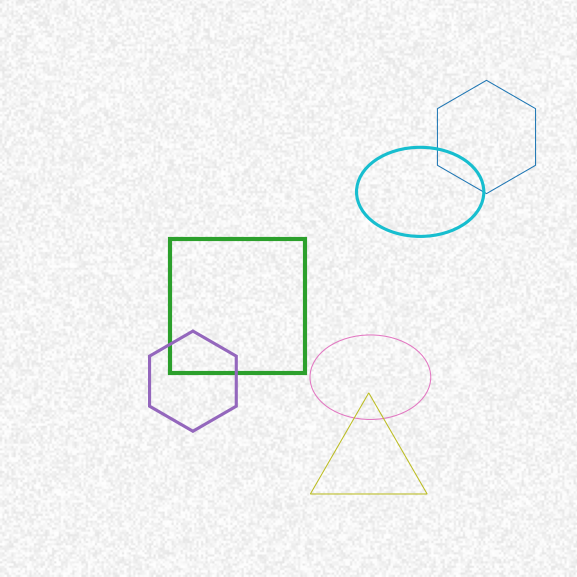[{"shape": "hexagon", "thickness": 0.5, "radius": 0.49, "center": [0.842, 0.762]}, {"shape": "square", "thickness": 2, "radius": 0.58, "center": [0.411, 0.469]}, {"shape": "hexagon", "thickness": 1.5, "radius": 0.43, "center": [0.334, 0.339]}, {"shape": "oval", "thickness": 0.5, "radius": 0.52, "center": [0.641, 0.346]}, {"shape": "triangle", "thickness": 0.5, "radius": 0.58, "center": [0.639, 0.202]}, {"shape": "oval", "thickness": 1.5, "radius": 0.55, "center": [0.728, 0.667]}]